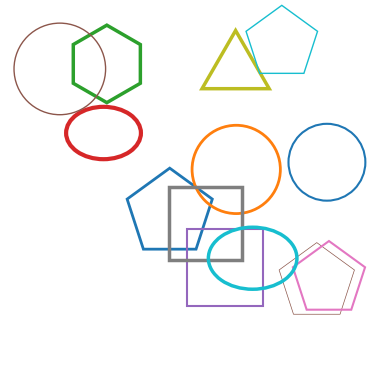[{"shape": "pentagon", "thickness": 2, "radius": 0.58, "center": [0.441, 0.447]}, {"shape": "circle", "thickness": 1.5, "radius": 0.5, "center": [0.849, 0.579]}, {"shape": "circle", "thickness": 2, "radius": 0.57, "center": [0.614, 0.56]}, {"shape": "hexagon", "thickness": 2.5, "radius": 0.5, "center": [0.277, 0.834]}, {"shape": "oval", "thickness": 3, "radius": 0.49, "center": [0.269, 0.655]}, {"shape": "square", "thickness": 1.5, "radius": 0.5, "center": [0.584, 0.305]}, {"shape": "circle", "thickness": 1, "radius": 0.59, "center": [0.155, 0.821]}, {"shape": "pentagon", "thickness": 0.5, "radius": 0.51, "center": [0.823, 0.267]}, {"shape": "pentagon", "thickness": 1.5, "radius": 0.49, "center": [0.854, 0.275]}, {"shape": "square", "thickness": 2.5, "radius": 0.47, "center": [0.534, 0.419]}, {"shape": "triangle", "thickness": 2.5, "radius": 0.5, "center": [0.612, 0.82]}, {"shape": "oval", "thickness": 2.5, "radius": 0.58, "center": [0.656, 0.329]}, {"shape": "pentagon", "thickness": 1, "radius": 0.49, "center": [0.732, 0.888]}]